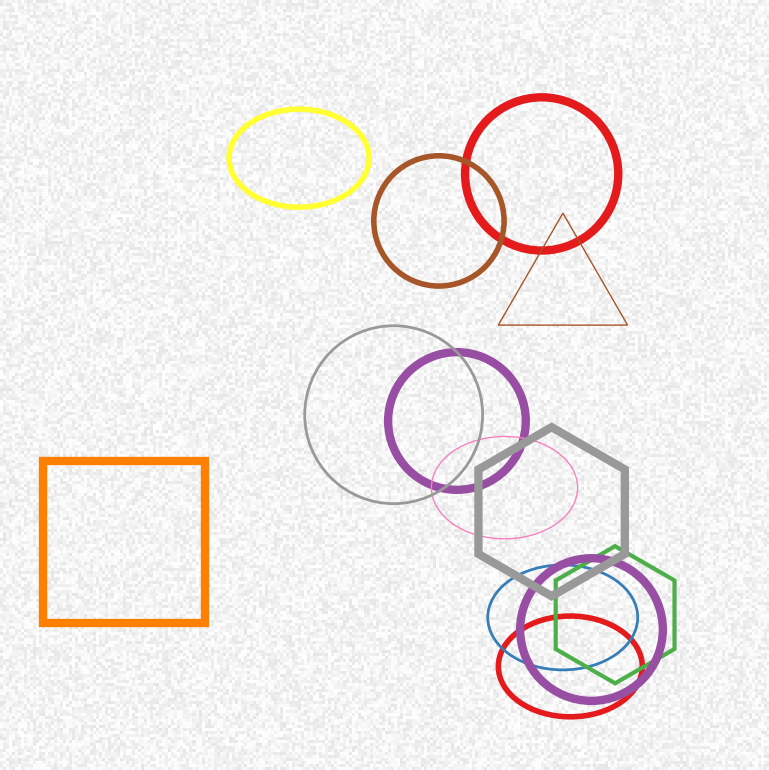[{"shape": "circle", "thickness": 3, "radius": 0.5, "center": [0.703, 0.774]}, {"shape": "oval", "thickness": 2, "radius": 0.47, "center": [0.741, 0.135]}, {"shape": "oval", "thickness": 1, "radius": 0.49, "center": [0.731, 0.198]}, {"shape": "hexagon", "thickness": 1.5, "radius": 0.45, "center": [0.799, 0.202]}, {"shape": "circle", "thickness": 3, "radius": 0.45, "center": [0.593, 0.453]}, {"shape": "circle", "thickness": 3, "radius": 0.46, "center": [0.768, 0.182]}, {"shape": "square", "thickness": 3, "radius": 0.53, "center": [0.161, 0.296]}, {"shape": "oval", "thickness": 2, "radius": 0.45, "center": [0.388, 0.795]}, {"shape": "triangle", "thickness": 0.5, "radius": 0.48, "center": [0.731, 0.626]}, {"shape": "circle", "thickness": 2, "radius": 0.42, "center": [0.57, 0.713]}, {"shape": "oval", "thickness": 0.5, "radius": 0.47, "center": [0.655, 0.367]}, {"shape": "circle", "thickness": 1, "radius": 0.58, "center": [0.511, 0.461]}, {"shape": "hexagon", "thickness": 3, "radius": 0.55, "center": [0.716, 0.335]}]